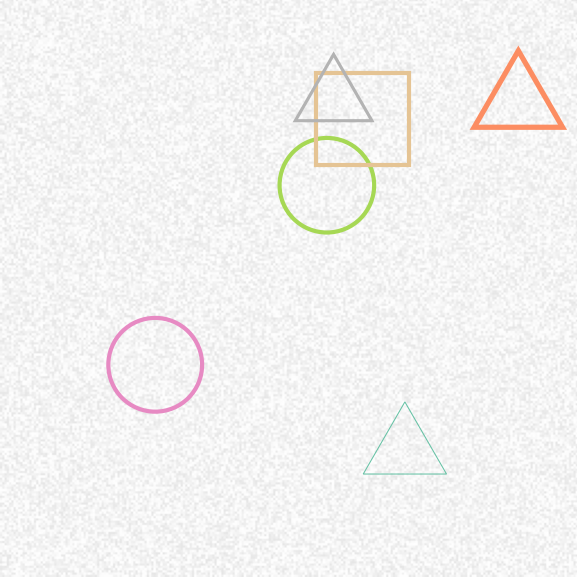[{"shape": "triangle", "thickness": 0.5, "radius": 0.42, "center": [0.701, 0.22]}, {"shape": "triangle", "thickness": 2.5, "radius": 0.44, "center": [0.898, 0.823]}, {"shape": "circle", "thickness": 2, "radius": 0.41, "center": [0.269, 0.367]}, {"shape": "circle", "thickness": 2, "radius": 0.41, "center": [0.566, 0.678]}, {"shape": "square", "thickness": 2, "radius": 0.4, "center": [0.627, 0.793]}, {"shape": "triangle", "thickness": 1.5, "radius": 0.38, "center": [0.578, 0.828]}]